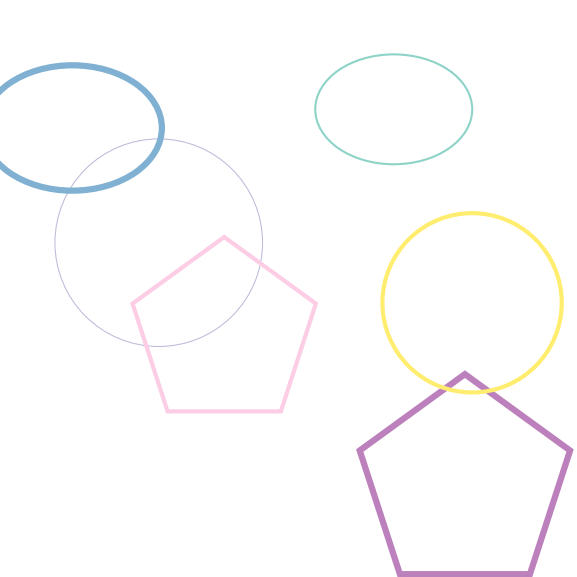[{"shape": "oval", "thickness": 1, "radius": 0.68, "center": [0.682, 0.81]}, {"shape": "circle", "thickness": 0.5, "radius": 0.9, "center": [0.275, 0.579]}, {"shape": "oval", "thickness": 3, "radius": 0.78, "center": [0.125, 0.778]}, {"shape": "pentagon", "thickness": 2, "radius": 0.83, "center": [0.388, 0.422]}, {"shape": "pentagon", "thickness": 3, "radius": 0.96, "center": [0.805, 0.16]}, {"shape": "circle", "thickness": 2, "radius": 0.78, "center": [0.817, 0.475]}]